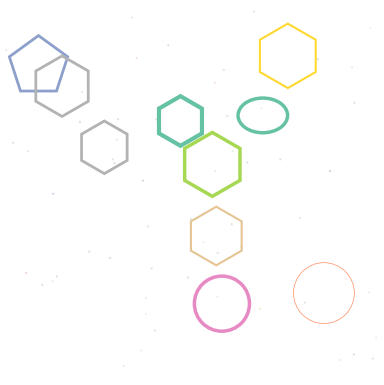[{"shape": "hexagon", "thickness": 3, "radius": 0.32, "center": [0.469, 0.686]}, {"shape": "oval", "thickness": 2.5, "radius": 0.32, "center": [0.683, 0.7]}, {"shape": "circle", "thickness": 0.5, "radius": 0.39, "center": [0.841, 0.239]}, {"shape": "pentagon", "thickness": 2, "radius": 0.4, "center": [0.1, 0.828]}, {"shape": "circle", "thickness": 2.5, "radius": 0.36, "center": [0.576, 0.211]}, {"shape": "hexagon", "thickness": 2.5, "radius": 0.41, "center": [0.552, 0.573]}, {"shape": "hexagon", "thickness": 1.5, "radius": 0.42, "center": [0.748, 0.855]}, {"shape": "hexagon", "thickness": 1.5, "radius": 0.38, "center": [0.562, 0.387]}, {"shape": "hexagon", "thickness": 2, "radius": 0.39, "center": [0.161, 0.776]}, {"shape": "hexagon", "thickness": 2, "radius": 0.34, "center": [0.271, 0.617]}]